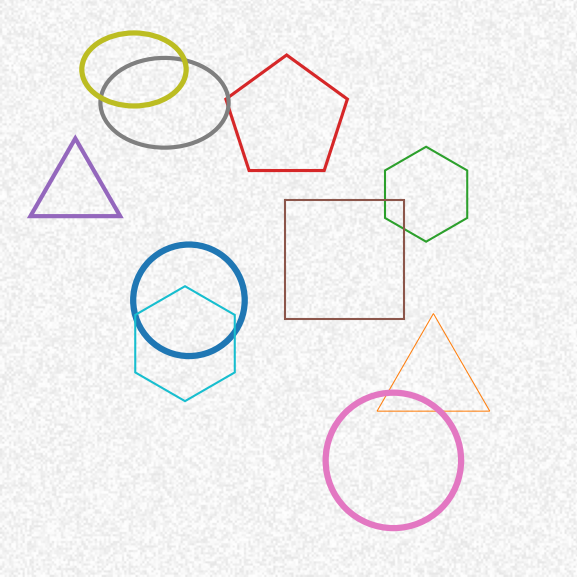[{"shape": "circle", "thickness": 3, "radius": 0.48, "center": [0.327, 0.479]}, {"shape": "triangle", "thickness": 0.5, "radius": 0.56, "center": [0.75, 0.344]}, {"shape": "hexagon", "thickness": 1, "radius": 0.41, "center": [0.738, 0.663]}, {"shape": "pentagon", "thickness": 1.5, "radius": 0.55, "center": [0.496, 0.793]}, {"shape": "triangle", "thickness": 2, "radius": 0.45, "center": [0.13, 0.67]}, {"shape": "square", "thickness": 1, "radius": 0.52, "center": [0.597, 0.549]}, {"shape": "circle", "thickness": 3, "radius": 0.59, "center": [0.681, 0.202]}, {"shape": "oval", "thickness": 2, "radius": 0.56, "center": [0.285, 0.821]}, {"shape": "oval", "thickness": 2.5, "radius": 0.45, "center": [0.232, 0.879]}, {"shape": "hexagon", "thickness": 1, "radius": 0.5, "center": [0.32, 0.404]}]